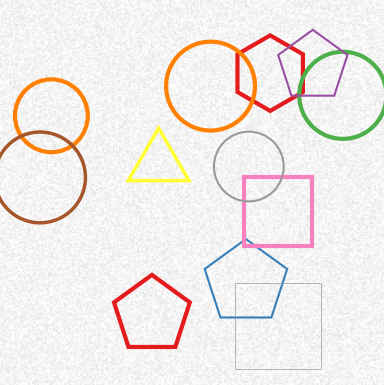[{"shape": "hexagon", "thickness": 3, "radius": 0.49, "center": [0.702, 0.81]}, {"shape": "pentagon", "thickness": 3, "radius": 0.52, "center": [0.395, 0.183]}, {"shape": "pentagon", "thickness": 1.5, "radius": 0.56, "center": [0.639, 0.266]}, {"shape": "circle", "thickness": 3, "radius": 0.57, "center": [0.891, 0.752]}, {"shape": "pentagon", "thickness": 1.5, "radius": 0.47, "center": [0.813, 0.828]}, {"shape": "circle", "thickness": 3, "radius": 0.58, "center": [0.547, 0.776]}, {"shape": "circle", "thickness": 3, "radius": 0.47, "center": [0.133, 0.699]}, {"shape": "triangle", "thickness": 2.5, "radius": 0.45, "center": [0.412, 0.576]}, {"shape": "circle", "thickness": 2.5, "radius": 0.59, "center": [0.104, 0.539]}, {"shape": "square", "thickness": 3, "radius": 0.45, "center": [0.722, 0.45]}, {"shape": "circle", "thickness": 1.5, "radius": 0.45, "center": [0.646, 0.567]}, {"shape": "square", "thickness": 0.5, "radius": 0.56, "center": [0.722, 0.153]}]